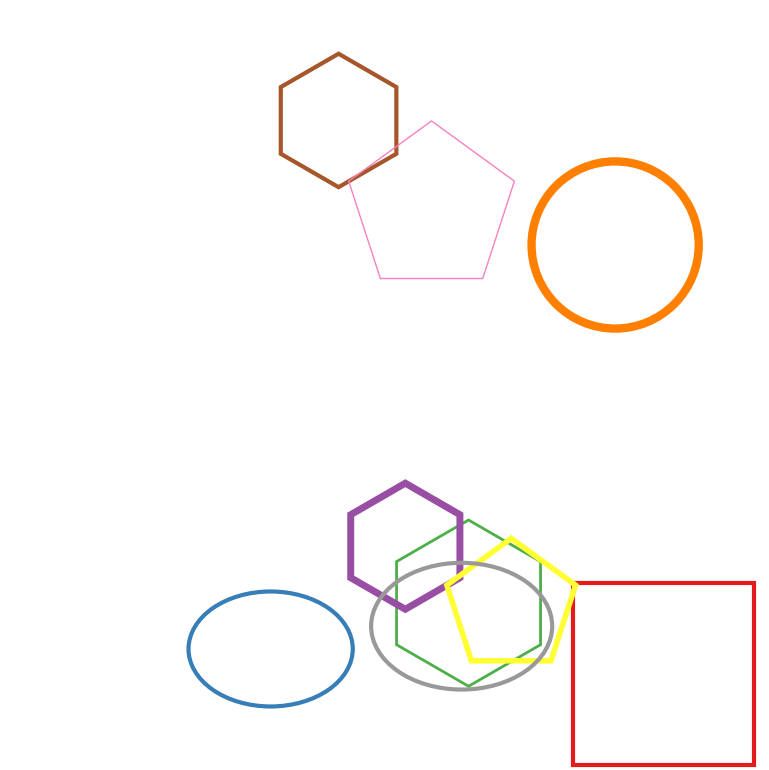[{"shape": "square", "thickness": 1.5, "radius": 0.59, "center": [0.862, 0.124]}, {"shape": "oval", "thickness": 1.5, "radius": 0.53, "center": [0.351, 0.157]}, {"shape": "hexagon", "thickness": 1, "radius": 0.54, "center": [0.609, 0.217]}, {"shape": "hexagon", "thickness": 2.5, "radius": 0.41, "center": [0.526, 0.291]}, {"shape": "circle", "thickness": 3, "radius": 0.54, "center": [0.799, 0.682]}, {"shape": "pentagon", "thickness": 2, "radius": 0.44, "center": [0.664, 0.213]}, {"shape": "hexagon", "thickness": 1.5, "radius": 0.43, "center": [0.44, 0.844]}, {"shape": "pentagon", "thickness": 0.5, "radius": 0.57, "center": [0.56, 0.73]}, {"shape": "oval", "thickness": 1.5, "radius": 0.59, "center": [0.6, 0.187]}]